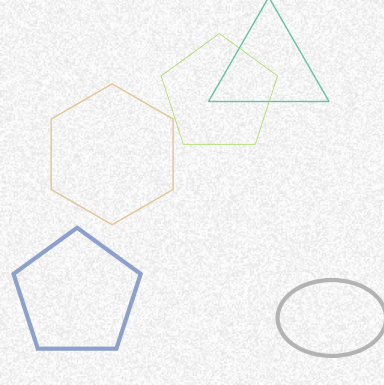[{"shape": "triangle", "thickness": 1, "radius": 0.9, "center": [0.698, 0.827]}, {"shape": "pentagon", "thickness": 3, "radius": 0.87, "center": [0.2, 0.235]}, {"shape": "pentagon", "thickness": 0.5, "radius": 0.79, "center": [0.57, 0.754]}, {"shape": "hexagon", "thickness": 1, "radius": 0.91, "center": [0.291, 0.599]}, {"shape": "oval", "thickness": 3, "radius": 0.7, "center": [0.862, 0.174]}]